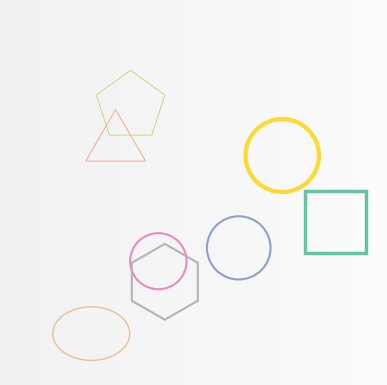[{"shape": "square", "thickness": 2.5, "radius": 0.4, "center": [0.866, 0.424]}, {"shape": "triangle", "thickness": 0.5, "radius": 0.45, "center": [0.298, 0.626]}, {"shape": "circle", "thickness": 1.5, "radius": 0.41, "center": [0.616, 0.356]}, {"shape": "circle", "thickness": 1.5, "radius": 0.36, "center": [0.409, 0.322]}, {"shape": "pentagon", "thickness": 0.5, "radius": 0.47, "center": [0.337, 0.724]}, {"shape": "circle", "thickness": 3, "radius": 0.47, "center": [0.728, 0.596]}, {"shape": "oval", "thickness": 1, "radius": 0.5, "center": [0.235, 0.133]}, {"shape": "hexagon", "thickness": 1.5, "radius": 0.49, "center": [0.425, 0.268]}]